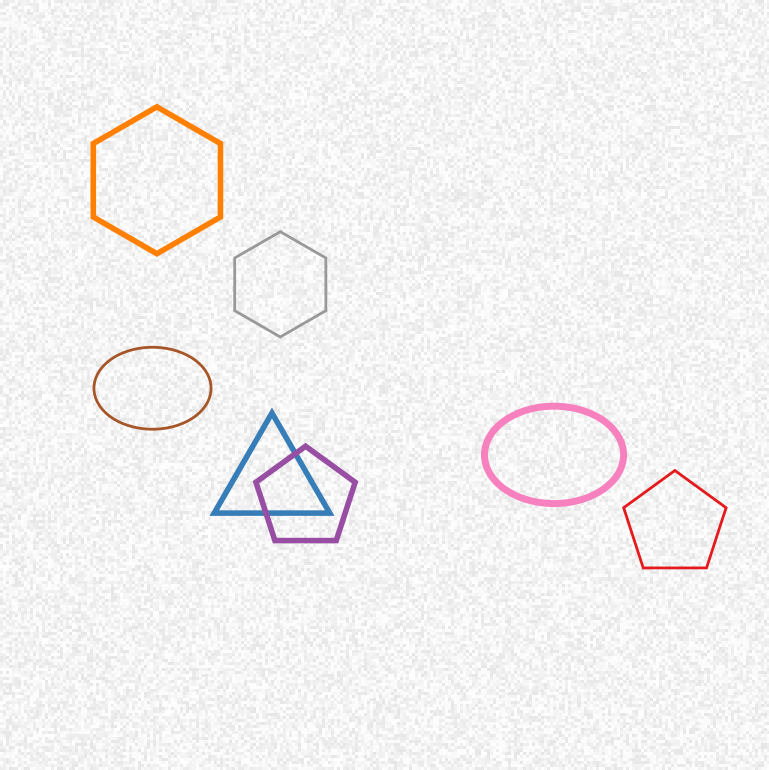[{"shape": "pentagon", "thickness": 1, "radius": 0.35, "center": [0.876, 0.319]}, {"shape": "triangle", "thickness": 2, "radius": 0.43, "center": [0.353, 0.377]}, {"shape": "pentagon", "thickness": 2, "radius": 0.34, "center": [0.397, 0.353]}, {"shape": "hexagon", "thickness": 2, "radius": 0.48, "center": [0.204, 0.766]}, {"shape": "oval", "thickness": 1, "radius": 0.38, "center": [0.198, 0.496]}, {"shape": "oval", "thickness": 2.5, "radius": 0.45, "center": [0.72, 0.409]}, {"shape": "hexagon", "thickness": 1, "radius": 0.34, "center": [0.364, 0.631]}]